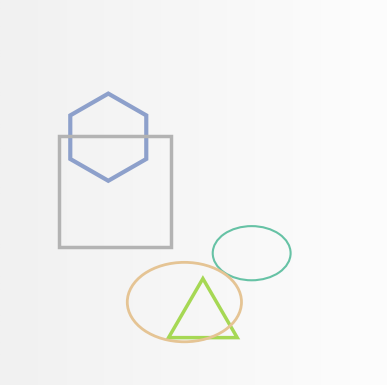[{"shape": "oval", "thickness": 1.5, "radius": 0.5, "center": [0.649, 0.342]}, {"shape": "hexagon", "thickness": 3, "radius": 0.57, "center": [0.279, 0.644]}, {"shape": "triangle", "thickness": 2.5, "radius": 0.51, "center": [0.524, 0.174]}, {"shape": "oval", "thickness": 2, "radius": 0.74, "center": [0.476, 0.215]}, {"shape": "square", "thickness": 2.5, "radius": 0.72, "center": [0.296, 0.503]}]